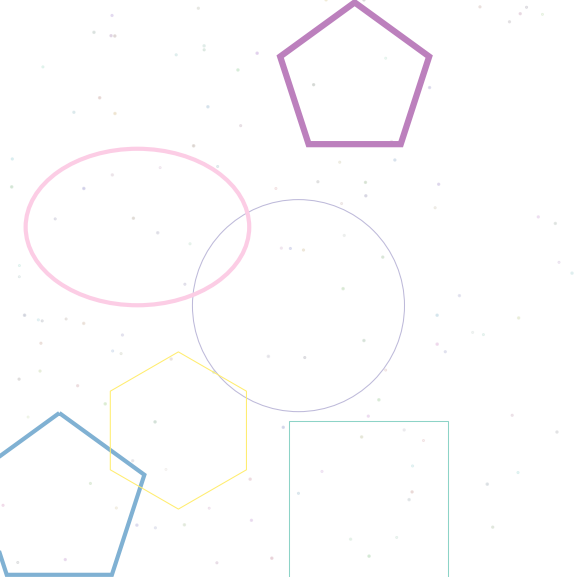[{"shape": "square", "thickness": 0.5, "radius": 0.69, "center": [0.638, 0.132]}, {"shape": "circle", "thickness": 0.5, "radius": 0.92, "center": [0.517, 0.47]}, {"shape": "pentagon", "thickness": 2, "radius": 0.77, "center": [0.103, 0.129]}, {"shape": "oval", "thickness": 2, "radius": 0.97, "center": [0.238, 0.606]}, {"shape": "pentagon", "thickness": 3, "radius": 0.68, "center": [0.614, 0.859]}, {"shape": "hexagon", "thickness": 0.5, "radius": 0.68, "center": [0.309, 0.254]}]